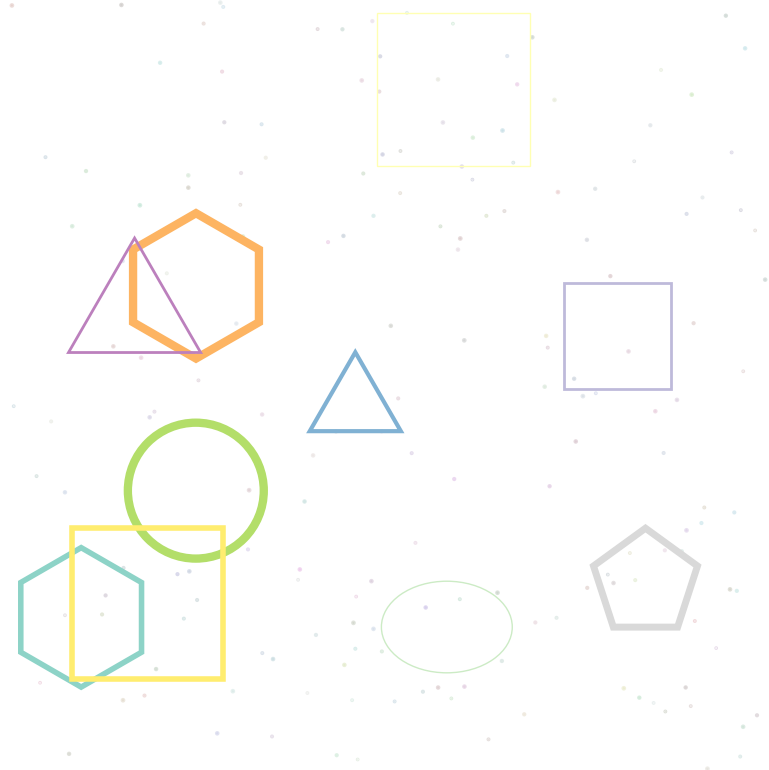[{"shape": "hexagon", "thickness": 2, "radius": 0.45, "center": [0.105, 0.198]}, {"shape": "square", "thickness": 0.5, "radius": 0.5, "center": [0.589, 0.884]}, {"shape": "square", "thickness": 1, "radius": 0.35, "center": [0.802, 0.564]}, {"shape": "triangle", "thickness": 1.5, "radius": 0.34, "center": [0.461, 0.474]}, {"shape": "hexagon", "thickness": 3, "radius": 0.47, "center": [0.255, 0.629]}, {"shape": "circle", "thickness": 3, "radius": 0.44, "center": [0.254, 0.363]}, {"shape": "pentagon", "thickness": 2.5, "radius": 0.35, "center": [0.838, 0.243]}, {"shape": "triangle", "thickness": 1, "radius": 0.5, "center": [0.175, 0.592]}, {"shape": "oval", "thickness": 0.5, "radius": 0.42, "center": [0.58, 0.186]}, {"shape": "square", "thickness": 2, "radius": 0.49, "center": [0.192, 0.216]}]